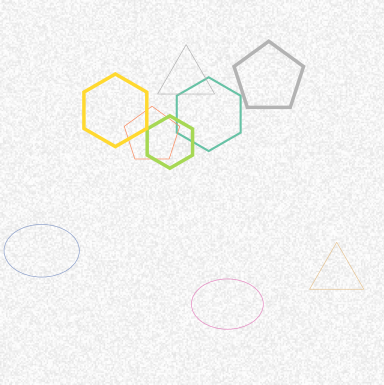[{"shape": "hexagon", "thickness": 1.5, "radius": 0.48, "center": [0.542, 0.703]}, {"shape": "pentagon", "thickness": 0.5, "radius": 0.38, "center": [0.395, 0.648]}, {"shape": "oval", "thickness": 0.5, "radius": 0.49, "center": [0.108, 0.349]}, {"shape": "oval", "thickness": 0.5, "radius": 0.47, "center": [0.591, 0.21]}, {"shape": "hexagon", "thickness": 2.5, "radius": 0.34, "center": [0.441, 0.631]}, {"shape": "hexagon", "thickness": 2.5, "radius": 0.47, "center": [0.3, 0.714]}, {"shape": "triangle", "thickness": 0.5, "radius": 0.41, "center": [0.875, 0.289]}, {"shape": "pentagon", "thickness": 2.5, "radius": 0.47, "center": [0.698, 0.798]}, {"shape": "triangle", "thickness": 0.5, "radius": 0.43, "center": [0.484, 0.799]}]